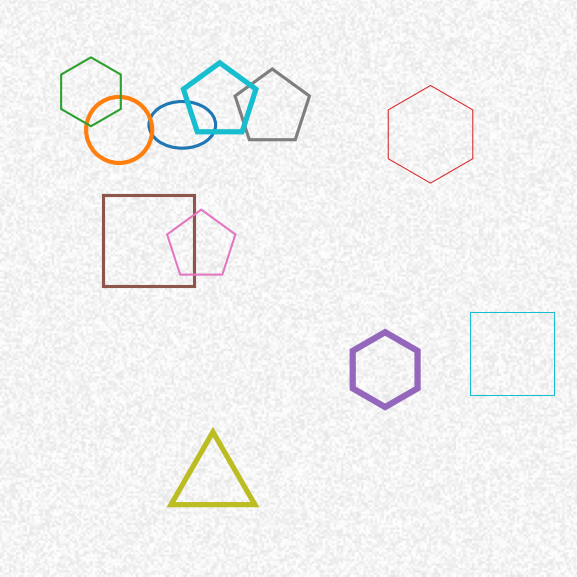[{"shape": "oval", "thickness": 1.5, "radius": 0.29, "center": [0.316, 0.783]}, {"shape": "circle", "thickness": 2, "radius": 0.29, "center": [0.206, 0.774]}, {"shape": "hexagon", "thickness": 1, "radius": 0.3, "center": [0.158, 0.84]}, {"shape": "hexagon", "thickness": 0.5, "radius": 0.42, "center": [0.745, 0.767]}, {"shape": "hexagon", "thickness": 3, "radius": 0.32, "center": [0.667, 0.359]}, {"shape": "square", "thickness": 1.5, "radius": 0.39, "center": [0.258, 0.582]}, {"shape": "pentagon", "thickness": 1, "radius": 0.31, "center": [0.349, 0.574]}, {"shape": "pentagon", "thickness": 1.5, "radius": 0.34, "center": [0.471, 0.812]}, {"shape": "triangle", "thickness": 2.5, "radius": 0.42, "center": [0.369, 0.167]}, {"shape": "square", "thickness": 0.5, "radius": 0.36, "center": [0.887, 0.387]}, {"shape": "pentagon", "thickness": 2.5, "radius": 0.33, "center": [0.38, 0.824]}]